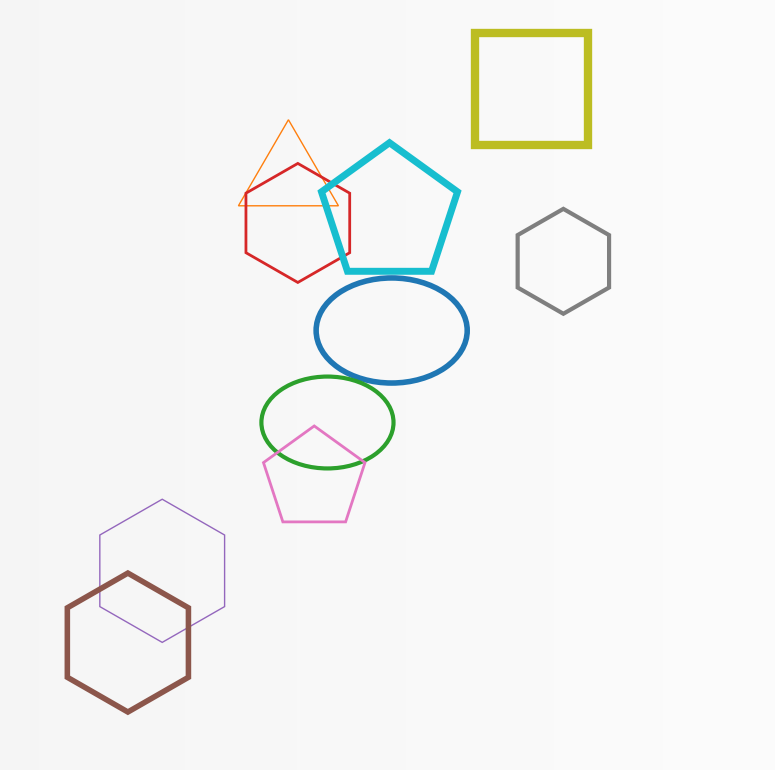[{"shape": "oval", "thickness": 2, "radius": 0.49, "center": [0.505, 0.571]}, {"shape": "triangle", "thickness": 0.5, "radius": 0.37, "center": [0.372, 0.77]}, {"shape": "oval", "thickness": 1.5, "radius": 0.43, "center": [0.423, 0.451]}, {"shape": "hexagon", "thickness": 1, "radius": 0.39, "center": [0.384, 0.71]}, {"shape": "hexagon", "thickness": 0.5, "radius": 0.46, "center": [0.209, 0.259]}, {"shape": "hexagon", "thickness": 2, "radius": 0.45, "center": [0.165, 0.166]}, {"shape": "pentagon", "thickness": 1, "radius": 0.34, "center": [0.405, 0.378]}, {"shape": "hexagon", "thickness": 1.5, "radius": 0.34, "center": [0.727, 0.661]}, {"shape": "square", "thickness": 3, "radius": 0.37, "center": [0.685, 0.885]}, {"shape": "pentagon", "thickness": 2.5, "radius": 0.46, "center": [0.503, 0.722]}]